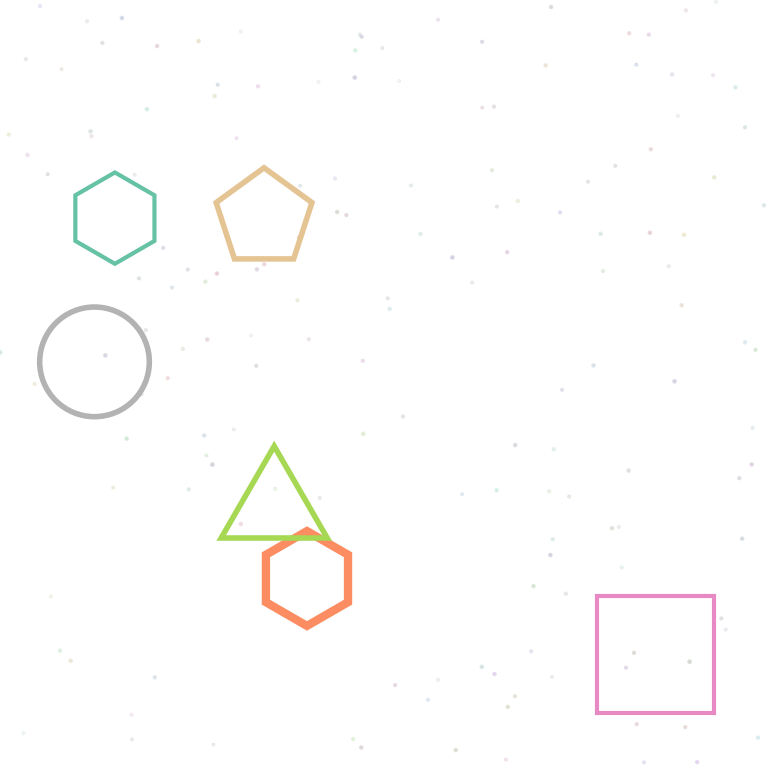[{"shape": "hexagon", "thickness": 1.5, "radius": 0.3, "center": [0.149, 0.717]}, {"shape": "hexagon", "thickness": 3, "radius": 0.31, "center": [0.399, 0.249]}, {"shape": "square", "thickness": 1.5, "radius": 0.38, "center": [0.851, 0.15]}, {"shape": "triangle", "thickness": 2, "radius": 0.4, "center": [0.356, 0.341]}, {"shape": "pentagon", "thickness": 2, "radius": 0.33, "center": [0.343, 0.717]}, {"shape": "circle", "thickness": 2, "radius": 0.36, "center": [0.123, 0.53]}]